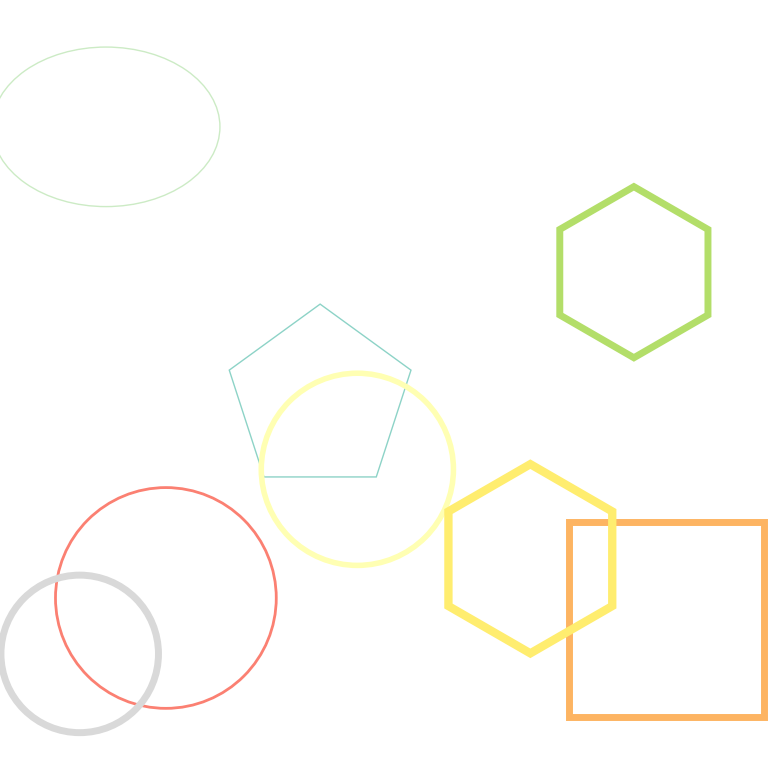[{"shape": "pentagon", "thickness": 0.5, "radius": 0.62, "center": [0.416, 0.481]}, {"shape": "circle", "thickness": 2, "radius": 0.62, "center": [0.464, 0.391]}, {"shape": "circle", "thickness": 1, "radius": 0.72, "center": [0.215, 0.223]}, {"shape": "square", "thickness": 2.5, "radius": 0.63, "center": [0.866, 0.195]}, {"shape": "hexagon", "thickness": 2.5, "radius": 0.56, "center": [0.823, 0.646]}, {"shape": "circle", "thickness": 2.5, "radius": 0.51, "center": [0.104, 0.151]}, {"shape": "oval", "thickness": 0.5, "radius": 0.74, "center": [0.138, 0.835]}, {"shape": "hexagon", "thickness": 3, "radius": 0.61, "center": [0.689, 0.274]}]